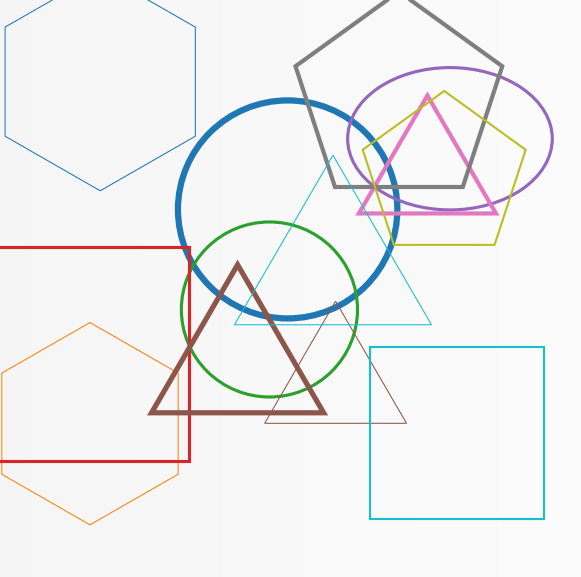[{"shape": "circle", "thickness": 3, "radius": 0.94, "center": [0.495, 0.637]}, {"shape": "hexagon", "thickness": 0.5, "radius": 0.94, "center": [0.172, 0.858]}, {"shape": "hexagon", "thickness": 0.5, "radius": 0.88, "center": [0.155, 0.265]}, {"shape": "circle", "thickness": 1.5, "radius": 0.76, "center": [0.464, 0.463]}, {"shape": "square", "thickness": 1.5, "radius": 0.92, "center": [0.14, 0.386]}, {"shape": "oval", "thickness": 1.5, "radius": 0.88, "center": [0.774, 0.759]}, {"shape": "triangle", "thickness": 2.5, "radius": 0.85, "center": [0.409, 0.37]}, {"shape": "triangle", "thickness": 0.5, "radius": 0.7, "center": [0.577, 0.337]}, {"shape": "triangle", "thickness": 2, "radius": 0.68, "center": [0.735, 0.698]}, {"shape": "pentagon", "thickness": 2, "radius": 0.94, "center": [0.686, 0.827]}, {"shape": "pentagon", "thickness": 1, "radius": 0.74, "center": [0.764, 0.694]}, {"shape": "square", "thickness": 1, "radius": 0.75, "center": [0.786, 0.249]}, {"shape": "triangle", "thickness": 0.5, "radius": 0.98, "center": [0.573, 0.535]}]